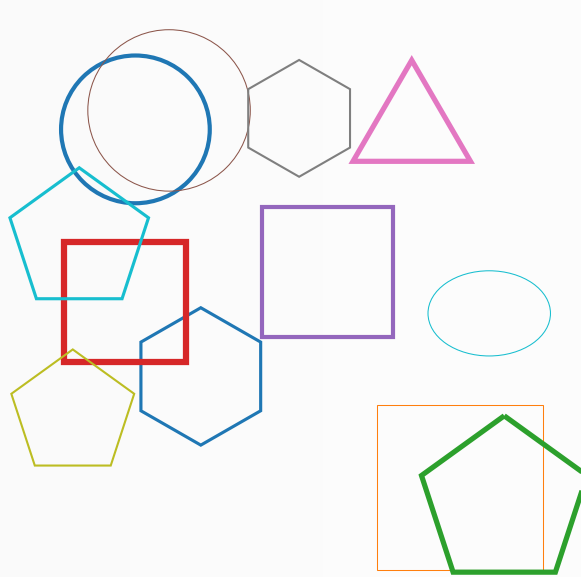[{"shape": "hexagon", "thickness": 1.5, "radius": 0.59, "center": [0.345, 0.347]}, {"shape": "circle", "thickness": 2, "radius": 0.64, "center": [0.233, 0.775]}, {"shape": "square", "thickness": 0.5, "radius": 0.72, "center": [0.792, 0.154]}, {"shape": "pentagon", "thickness": 2.5, "radius": 0.75, "center": [0.868, 0.129]}, {"shape": "square", "thickness": 3, "radius": 0.52, "center": [0.215, 0.476]}, {"shape": "square", "thickness": 2, "radius": 0.56, "center": [0.563, 0.528]}, {"shape": "circle", "thickness": 0.5, "radius": 0.7, "center": [0.291, 0.808]}, {"shape": "triangle", "thickness": 2.5, "radius": 0.58, "center": [0.708, 0.778]}, {"shape": "hexagon", "thickness": 1, "radius": 0.51, "center": [0.515, 0.794]}, {"shape": "pentagon", "thickness": 1, "radius": 0.56, "center": [0.125, 0.283]}, {"shape": "pentagon", "thickness": 1.5, "radius": 0.63, "center": [0.136, 0.583]}, {"shape": "oval", "thickness": 0.5, "radius": 0.53, "center": [0.842, 0.457]}]